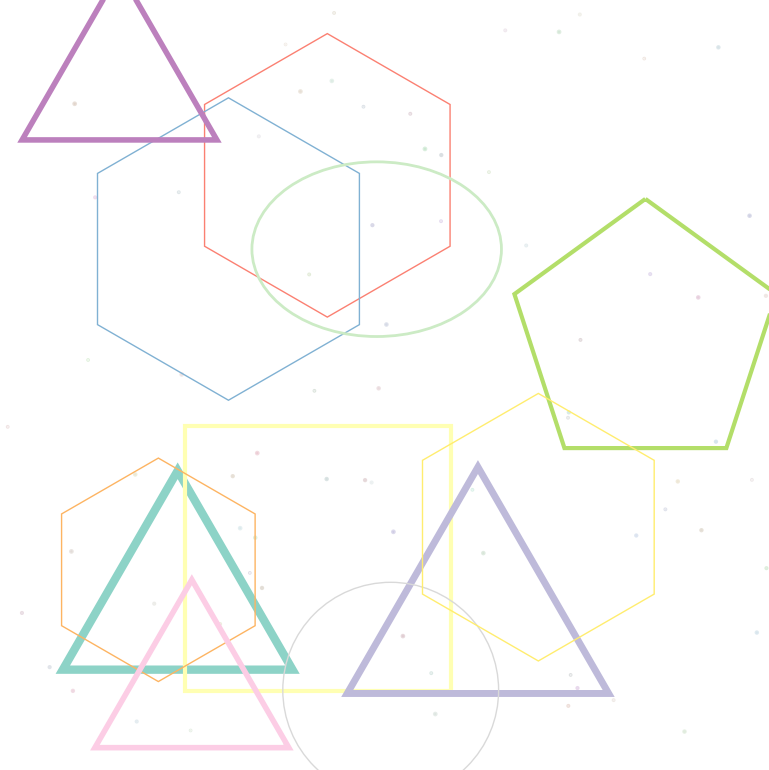[{"shape": "triangle", "thickness": 3, "radius": 0.86, "center": [0.231, 0.216]}, {"shape": "square", "thickness": 1.5, "radius": 0.86, "center": [0.413, 0.275]}, {"shape": "triangle", "thickness": 2.5, "radius": 0.98, "center": [0.621, 0.197]}, {"shape": "hexagon", "thickness": 0.5, "radius": 0.92, "center": [0.425, 0.772]}, {"shape": "hexagon", "thickness": 0.5, "radius": 0.98, "center": [0.297, 0.677]}, {"shape": "hexagon", "thickness": 0.5, "radius": 0.73, "center": [0.206, 0.26]}, {"shape": "pentagon", "thickness": 1.5, "radius": 0.89, "center": [0.838, 0.563]}, {"shape": "triangle", "thickness": 2, "radius": 0.73, "center": [0.249, 0.102]}, {"shape": "circle", "thickness": 0.5, "radius": 0.7, "center": [0.507, 0.104]}, {"shape": "triangle", "thickness": 2, "radius": 0.73, "center": [0.155, 0.891]}, {"shape": "oval", "thickness": 1, "radius": 0.81, "center": [0.489, 0.676]}, {"shape": "hexagon", "thickness": 0.5, "radius": 0.87, "center": [0.699, 0.315]}]